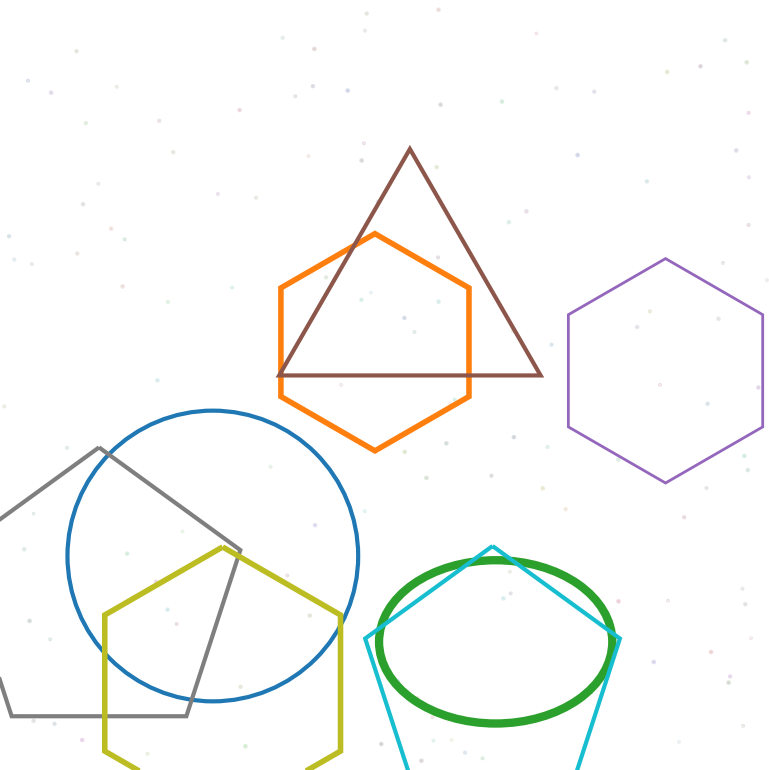[{"shape": "circle", "thickness": 1.5, "radius": 0.94, "center": [0.276, 0.278]}, {"shape": "hexagon", "thickness": 2, "radius": 0.71, "center": [0.487, 0.556]}, {"shape": "oval", "thickness": 3, "radius": 0.76, "center": [0.644, 0.166]}, {"shape": "hexagon", "thickness": 1, "radius": 0.73, "center": [0.864, 0.518]}, {"shape": "triangle", "thickness": 1.5, "radius": 0.98, "center": [0.532, 0.61]}, {"shape": "pentagon", "thickness": 1.5, "radius": 0.97, "center": [0.129, 0.226]}, {"shape": "hexagon", "thickness": 2, "radius": 0.88, "center": [0.289, 0.113]}, {"shape": "pentagon", "thickness": 1.5, "radius": 0.87, "center": [0.64, 0.117]}]